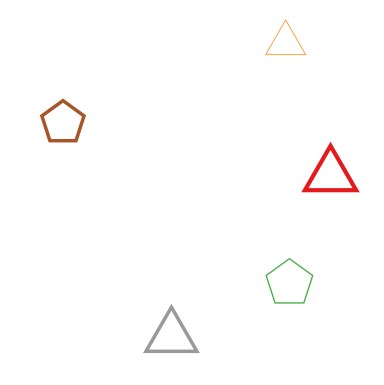[{"shape": "triangle", "thickness": 3, "radius": 0.38, "center": [0.859, 0.544]}, {"shape": "pentagon", "thickness": 1, "radius": 0.32, "center": [0.752, 0.265]}, {"shape": "triangle", "thickness": 0.5, "radius": 0.3, "center": [0.742, 0.888]}, {"shape": "pentagon", "thickness": 2.5, "radius": 0.29, "center": [0.164, 0.681]}, {"shape": "triangle", "thickness": 2.5, "radius": 0.38, "center": [0.445, 0.126]}]